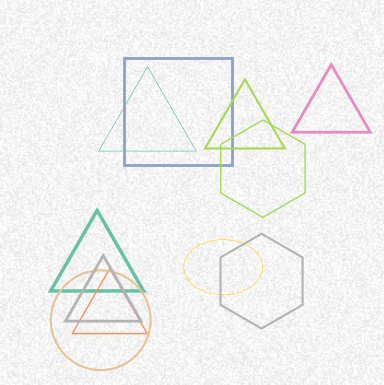[{"shape": "triangle", "thickness": 0.5, "radius": 0.73, "center": [0.383, 0.681]}, {"shape": "triangle", "thickness": 2.5, "radius": 0.7, "center": [0.252, 0.314]}, {"shape": "triangle", "thickness": 1, "radius": 0.56, "center": [0.285, 0.19]}, {"shape": "square", "thickness": 2, "radius": 0.7, "center": [0.463, 0.71]}, {"shape": "triangle", "thickness": 2, "radius": 0.59, "center": [0.86, 0.715]}, {"shape": "triangle", "thickness": 1.5, "radius": 0.6, "center": [0.636, 0.674]}, {"shape": "hexagon", "thickness": 1, "radius": 0.63, "center": [0.683, 0.562]}, {"shape": "oval", "thickness": 0.5, "radius": 0.51, "center": [0.58, 0.306]}, {"shape": "circle", "thickness": 1.5, "radius": 0.65, "center": [0.262, 0.168]}, {"shape": "hexagon", "thickness": 1.5, "radius": 0.62, "center": [0.679, 0.27]}, {"shape": "triangle", "thickness": 2, "radius": 0.57, "center": [0.268, 0.223]}]